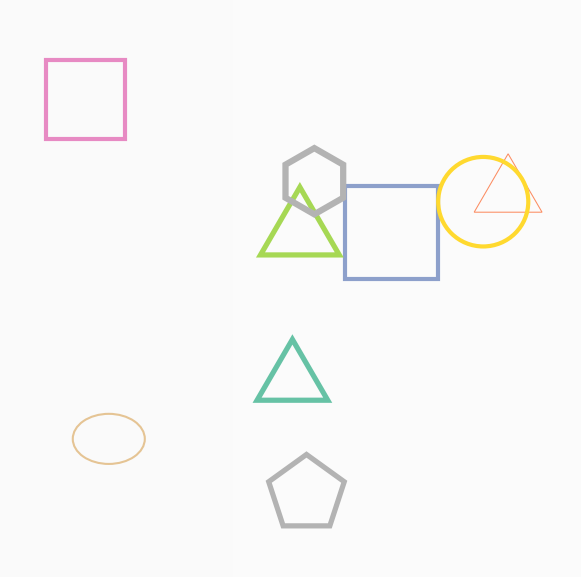[{"shape": "triangle", "thickness": 2.5, "radius": 0.35, "center": [0.503, 0.341]}, {"shape": "triangle", "thickness": 0.5, "radius": 0.34, "center": [0.874, 0.665]}, {"shape": "square", "thickness": 2, "radius": 0.4, "center": [0.674, 0.596]}, {"shape": "square", "thickness": 2, "radius": 0.34, "center": [0.147, 0.827]}, {"shape": "triangle", "thickness": 2.5, "radius": 0.39, "center": [0.516, 0.597]}, {"shape": "circle", "thickness": 2, "radius": 0.39, "center": [0.831, 0.65]}, {"shape": "oval", "thickness": 1, "radius": 0.31, "center": [0.187, 0.239]}, {"shape": "hexagon", "thickness": 3, "radius": 0.29, "center": [0.541, 0.685]}, {"shape": "pentagon", "thickness": 2.5, "radius": 0.34, "center": [0.527, 0.144]}]